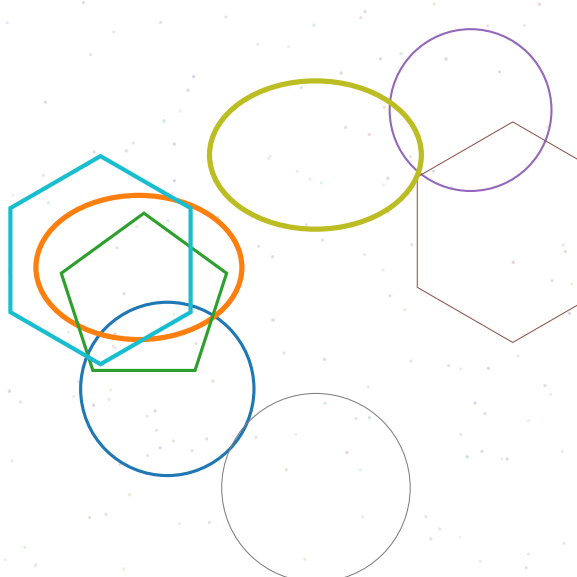[{"shape": "circle", "thickness": 1.5, "radius": 0.75, "center": [0.29, 0.326]}, {"shape": "oval", "thickness": 2.5, "radius": 0.89, "center": [0.241, 0.536]}, {"shape": "pentagon", "thickness": 1.5, "radius": 0.75, "center": [0.249, 0.479]}, {"shape": "circle", "thickness": 1, "radius": 0.7, "center": [0.815, 0.809]}, {"shape": "hexagon", "thickness": 0.5, "radius": 0.95, "center": [0.888, 0.597]}, {"shape": "circle", "thickness": 0.5, "radius": 0.82, "center": [0.547, 0.155]}, {"shape": "oval", "thickness": 2.5, "radius": 0.92, "center": [0.546, 0.731]}, {"shape": "hexagon", "thickness": 2, "radius": 0.9, "center": [0.174, 0.549]}]